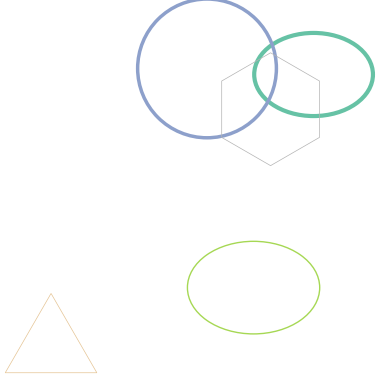[{"shape": "oval", "thickness": 3, "radius": 0.77, "center": [0.814, 0.807]}, {"shape": "circle", "thickness": 2.5, "radius": 0.9, "center": [0.538, 0.822]}, {"shape": "oval", "thickness": 1, "radius": 0.86, "center": [0.659, 0.253]}, {"shape": "triangle", "thickness": 0.5, "radius": 0.69, "center": [0.133, 0.1]}, {"shape": "hexagon", "thickness": 0.5, "radius": 0.73, "center": [0.703, 0.716]}]